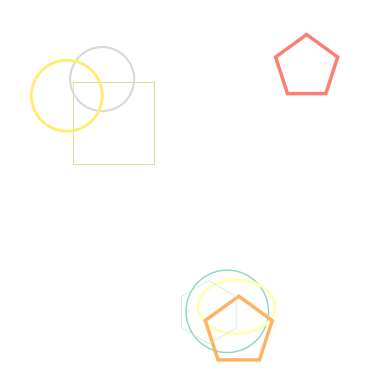[{"shape": "circle", "thickness": 1, "radius": 0.54, "center": [0.59, 0.191]}, {"shape": "oval", "thickness": 2, "radius": 0.5, "center": [0.615, 0.203]}, {"shape": "pentagon", "thickness": 2.5, "radius": 0.42, "center": [0.796, 0.826]}, {"shape": "pentagon", "thickness": 2.5, "radius": 0.46, "center": [0.62, 0.139]}, {"shape": "square", "thickness": 0.5, "radius": 0.53, "center": [0.295, 0.681]}, {"shape": "circle", "thickness": 1.5, "radius": 0.42, "center": [0.265, 0.795]}, {"shape": "hexagon", "thickness": 0.5, "radius": 0.41, "center": [0.542, 0.189]}, {"shape": "circle", "thickness": 2, "radius": 0.46, "center": [0.174, 0.751]}]